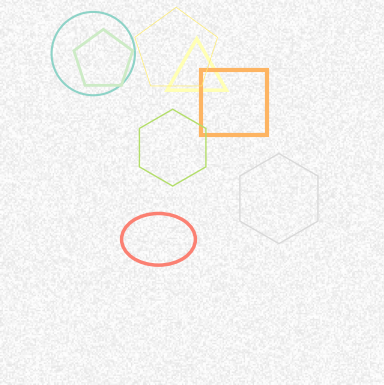[{"shape": "circle", "thickness": 1.5, "radius": 0.54, "center": [0.242, 0.861]}, {"shape": "triangle", "thickness": 2.5, "radius": 0.45, "center": [0.511, 0.81]}, {"shape": "oval", "thickness": 2.5, "radius": 0.48, "center": [0.412, 0.378]}, {"shape": "square", "thickness": 3, "radius": 0.43, "center": [0.607, 0.734]}, {"shape": "hexagon", "thickness": 1, "radius": 0.5, "center": [0.448, 0.617]}, {"shape": "hexagon", "thickness": 1, "radius": 0.59, "center": [0.724, 0.484]}, {"shape": "pentagon", "thickness": 2, "radius": 0.4, "center": [0.268, 0.843]}, {"shape": "pentagon", "thickness": 0.5, "radius": 0.56, "center": [0.458, 0.868]}]